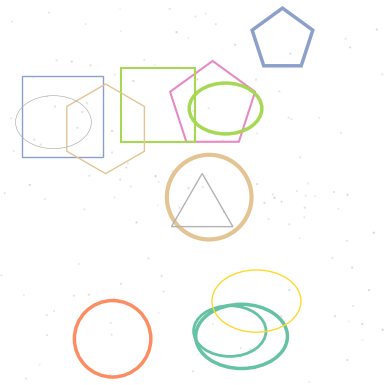[{"shape": "oval", "thickness": 2, "radius": 0.47, "center": [0.597, 0.14]}, {"shape": "oval", "thickness": 2.5, "radius": 0.6, "center": [0.627, 0.126]}, {"shape": "circle", "thickness": 2.5, "radius": 0.5, "center": [0.293, 0.12]}, {"shape": "pentagon", "thickness": 2.5, "radius": 0.41, "center": [0.734, 0.896]}, {"shape": "square", "thickness": 1, "radius": 0.53, "center": [0.162, 0.698]}, {"shape": "pentagon", "thickness": 1.5, "radius": 0.58, "center": [0.552, 0.726]}, {"shape": "oval", "thickness": 2.5, "radius": 0.47, "center": [0.586, 0.718]}, {"shape": "square", "thickness": 1.5, "radius": 0.48, "center": [0.41, 0.727]}, {"shape": "oval", "thickness": 1, "radius": 0.58, "center": [0.666, 0.218]}, {"shape": "circle", "thickness": 3, "radius": 0.55, "center": [0.543, 0.488]}, {"shape": "hexagon", "thickness": 1, "radius": 0.58, "center": [0.274, 0.665]}, {"shape": "triangle", "thickness": 1, "radius": 0.46, "center": [0.525, 0.457]}, {"shape": "oval", "thickness": 0.5, "radius": 0.49, "center": [0.139, 0.683]}]